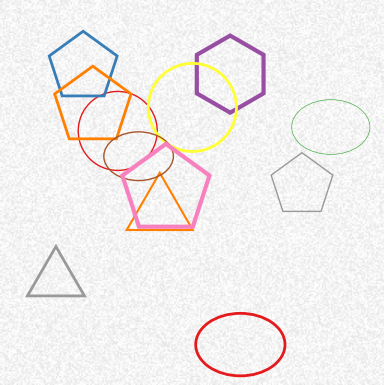[{"shape": "circle", "thickness": 1, "radius": 0.51, "center": [0.306, 0.66]}, {"shape": "oval", "thickness": 2, "radius": 0.58, "center": [0.624, 0.105]}, {"shape": "pentagon", "thickness": 2, "radius": 0.46, "center": [0.216, 0.826]}, {"shape": "oval", "thickness": 0.5, "radius": 0.51, "center": [0.859, 0.67]}, {"shape": "hexagon", "thickness": 3, "radius": 0.5, "center": [0.598, 0.807]}, {"shape": "triangle", "thickness": 1.5, "radius": 0.5, "center": [0.415, 0.452]}, {"shape": "pentagon", "thickness": 2, "radius": 0.52, "center": [0.241, 0.724]}, {"shape": "circle", "thickness": 2, "radius": 0.57, "center": [0.5, 0.721]}, {"shape": "oval", "thickness": 1, "radius": 0.45, "center": [0.36, 0.594]}, {"shape": "pentagon", "thickness": 3, "radius": 0.59, "center": [0.431, 0.507]}, {"shape": "pentagon", "thickness": 1, "radius": 0.42, "center": [0.784, 0.519]}, {"shape": "triangle", "thickness": 2, "radius": 0.43, "center": [0.145, 0.274]}]